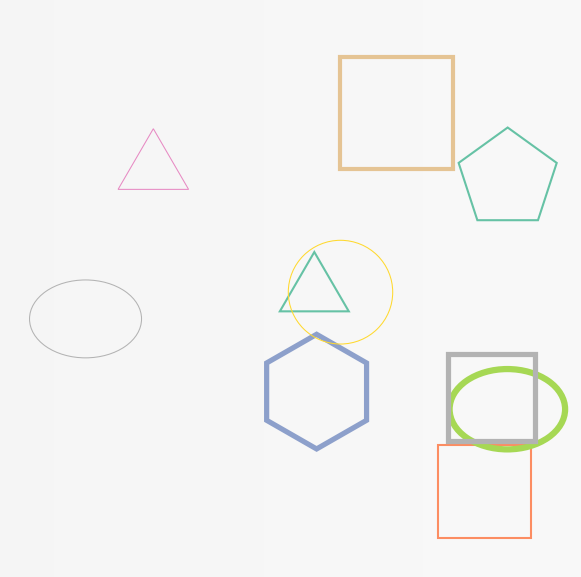[{"shape": "triangle", "thickness": 1, "radius": 0.34, "center": [0.541, 0.494]}, {"shape": "pentagon", "thickness": 1, "radius": 0.44, "center": [0.873, 0.69]}, {"shape": "square", "thickness": 1, "radius": 0.4, "center": [0.833, 0.148]}, {"shape": "hexagon", "thickness": 2.5, "radius": 0.5, "center": [0.545, 0.321]}, {"shape": "triangle", "thickness": 0.5, "radius": 0.35, "center": [0.264, 0.706]}, {"shape": "oval", "thickness": 3, "radius": 0.5, "center": [0.873, 0.291]}, {"shape": "circle", "thickness": 0.5, "radius": 0.45, "center": [0.586, 0.493]}, {"shape": "square", "thickness": 2, "radius": 0.49, "center": [0.683, 0.804]}, {"shape": "oval", "thickness": 0.5, "radius": 0.48, "center": [0.147, 0.447]}, {"shape": "square", "thickness": 2.5, "radius": 0.37, "center": [0.845, 0.311]}]